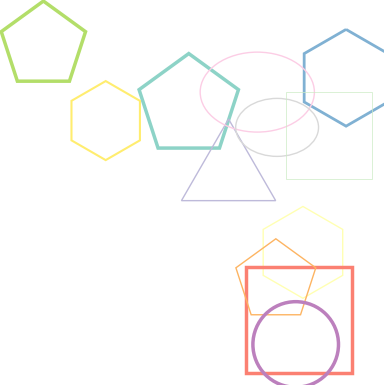[{"shape": "pentagon", "thickness": 2.5, "radius": 0.68, "center": [0.49, 0.725]}, {"shape": "hexagon", "thickness": 1, "radius": 0.6, "center": [0.787, 0.344]}, {"shape": "triangle", "thickness": 1, "radius": 0.71, "center": [0.594, 0.549]}, {"shape": "square", "thickness": 2.5, "radius": 0.69, "center": [0.777, 0.169]}, {"shape": "hexagon", "thickness": 2, "radius": 0.63, "center": [0.899, 0.798]}, {"shape": "pentagon", "thickness": 1, "radius": 0.55, "center": [0.716, 0.271]}, {"shape": "pentagon", "thickness": 2.5, "radius": 0.58, "center": [0.113, 0.882]}, {"shape": "oval", "thickness": 1, "radius": 0.74, "center": [0.668, 0.761]}, {"shape": "oval", "thickness": 1, "radius": 0.54, "center": [0.72, 0.669]}, {"shape": "circle", "thickness": 2.5, "radius": 0.56, "center": [0.768, 0.105]}, {"shape": "square", "thickness": 0.5, "radius": 0.56, "center": [0.854, 0.648]}, {"shape": "hexagon", "thickness": 1.5, "radius": 0.51, "center": [0.275, 0.687]}]